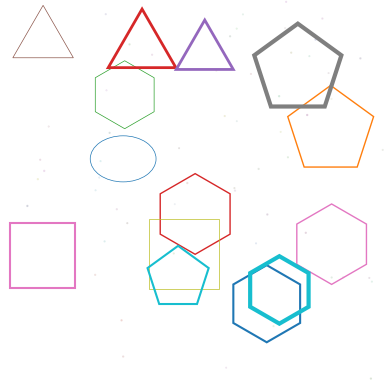[{"shape": "hexagon", "thickness": 1.5, "radius": 0.5, "center": [0.693, 0.211]}, {"shape": "oval", "thickness": 0.5, "radius": 0.43, "center": [0.32, 0.587]}, {"shape": "pentagon", "thickness": 1, "radius": 0.59, "center": [0.859, 0.661]}, {"shape": "hexagon", "thickness": 0.5, "radius": 0.44, "center": [0.324, 0.754]}, {"shape": "triangle", "thickness": 2, "radius": 0.51, "center": [0.369, 0.875]}, {"shape": "hexagon", "thickness": 1, "radius": 0.52, "center": [0.507, 0.444]}, {"shape": "triangle", "thickness": 2, "radius": 0.43, "center": [0.532, 0.862]}, {"shape": "triangle", "thickness": 0.5, "radius": 0.45, "center": [0.112, 0.895]}, {"shape": "square", "thickness": 1.5, "radius": 0.42, "center": [0.11, 0.337]}, {"shape": "hexagon", "thickness": 1, "radius": 0.52, "center": [0.861, 0.366]}, {"shape": "pentagon", "thickness": 3, "radius": 0.59, "center": [0.774, 0.82]}, {"shape": "square", "thickness": 0.5, "radius": 0.45, "center": [0.477, 0.34]}, {"shape": "pentagon", "thickness": 1.5, "radius": 0.42, "center": [0.463, 0.278]}, {"shape": "hexagon", "thickness": 3, "radius": 0.44, "center": [0.726, 0.247]}]